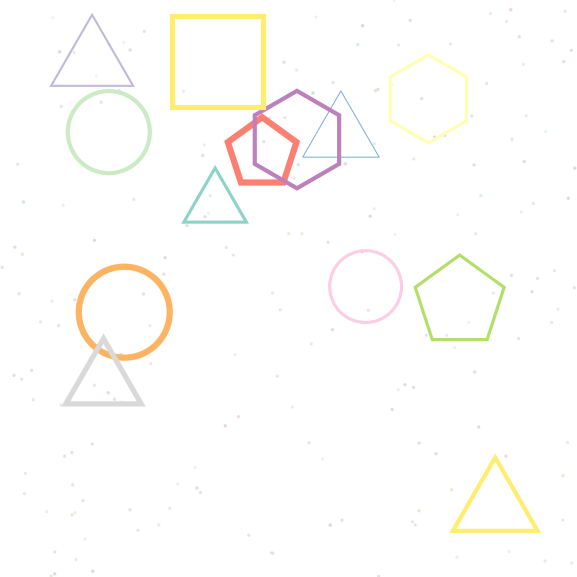[{"shape": "triangle", "thickness": 1.5, "radius": 0.31, "center": [0.372, 0.646]}, {"shape": "hexagon", "thickness": 1.5, "radius": 0.38, "center": [0.742, 0.828]}, {"shape": "triangle", "thickness": 1, "radius": 0.41, "center": [0.159, 0.892]}, {"shape": "pentagon", "thickness": 3, "radius": 0.31, "center": [0.454, 0.734]}, {"shape": "triangle", "thickness": 0.5, "radius": 0.38, "center": [0.59, 0.765]}, {"shape": "circle", "thickness": 3, "radius": 0.39, "center": [0.215, 0.459]}, {"shape": "pentagon", "thickness": 1.5, "radius": 0.4, "center": [0.796, 0.477]}, {"shape": "circle", "thickness": 1.5, "radius": 0.31, "center": [0.633, 0.503]}, {"shape": "triangle", "thickness": 2.5, "radius": 0.38, "center": [0.179, 0.337]}, {"shape": "hexagon", "thickness": 2, "radius": 0.42, "center": [0.514, 0.757]}, {"shape": "circle", "thickness": 2, "radius": 0.36, "center": [0.188, 0.77]}, {"shape": "square", "thickness": 2.5, "radius": 0.39, "center": [0.377, 0.892]}, {"shape": "triangle", "thickness": 2, "radius": 0.42, "center": [0.858, 0.122]}]